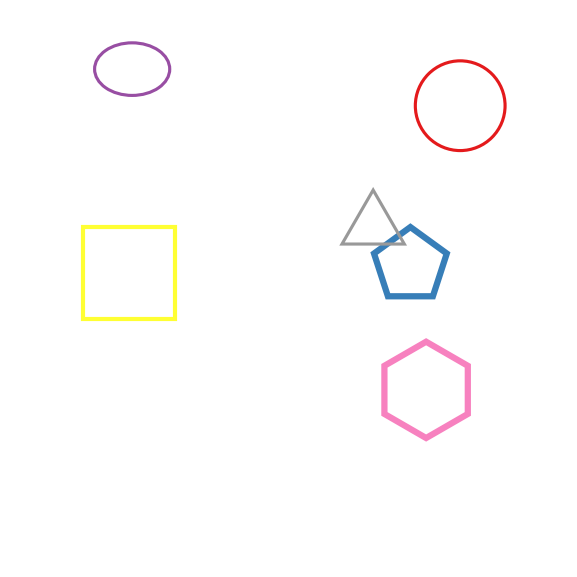[{"shape": "circle", "thickness": 1.5, "radius": 0.39, "center": [0.797, 0.816]}, {"shape": "pentagon", "thickness": 3, "radius": 0.33, "center": [0.711, 0.54]}, {"shape": "oval", "thickness": 1.5, "radius": 0.33, "center": [0.229, 0.879]}, {"shape": "square", "thickness": 2, "radius": 0.4, "center": [0.223, 0.527]}, {"shape": "hexagon", "thickness": 3, "radius": 0.42, "center": [0.738, 0.324]}, {"shape": "triangle", "thickness": 1.5, "radius": 0.31, "center": [0.646, 0.608]}]